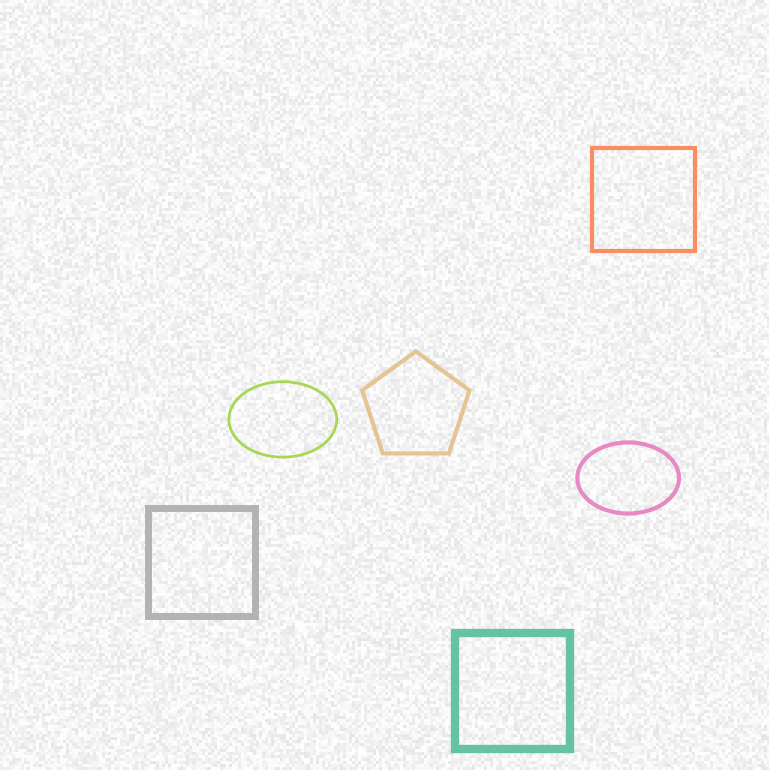[{"shape": "square", "thickness": 3, "radius": 0.37, "center": [0.665, 0.102]}, {"shape": "square", "thickness": 1.5, "radius": 0.34, "center": [0.835, 0.741]}, {"shape": "oval", "thickness": 1.5, "radius": 0.33, "center": [0.816, 0.379]}, {"shape": "oval", "thickness": 1, "radius": 0.35, "center": [0.367, 0.455]}, {"shape": "pentagon", "thickness": 1.5, "radius": 0.37, "center": [0.54, 0.47]}, {"shape": "square", "thickness": 2.5, "radius": 0.35, "center": [0.262, 0.27]}]